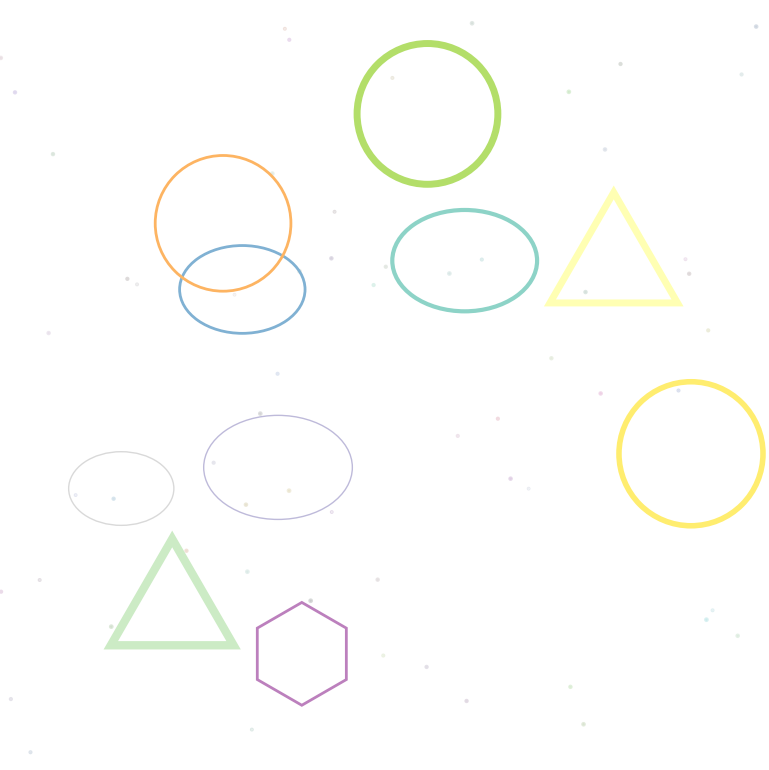[{"shape": "oval", "thickness": 1.5, "radius": 0.47, "center": [0.603, 0.661]}, {"shape": "triangle", "thickness": 2.5, "radius": 0.48, "center": [0.797, 0.654]}, {"shape": "oval", "thickness": 0.5, "radius": 0.48, "center": [0.361, 0.393]}, {"shape": "oval", "thickness": 1, "radius": 0.41, "center": [0.315, 0.624]}, {"shape": "circle", "thickness": 1, "radius": 0.44, "center": [0.29, 0.71]}, {"shape": "circle", "thickness": 2.5, "radius": 0.46, "center": [0.555, 0.852]}, {"shape": "oval", "thickness": 0.5, "radius": 0.34, "center": [0.157, 0.366]}, {"shape": "hexagon", "thickness": 1, "radius": 0.33, "center": [0.392, 0.151]}, {"shape": "triangle", "thickness": 3, "radius": 0.46, "center": [0.224, 0.208]}, {"shape": "circle", "thickness": 2, "radius": 0.47, "center": [0.897, 0.411]}]